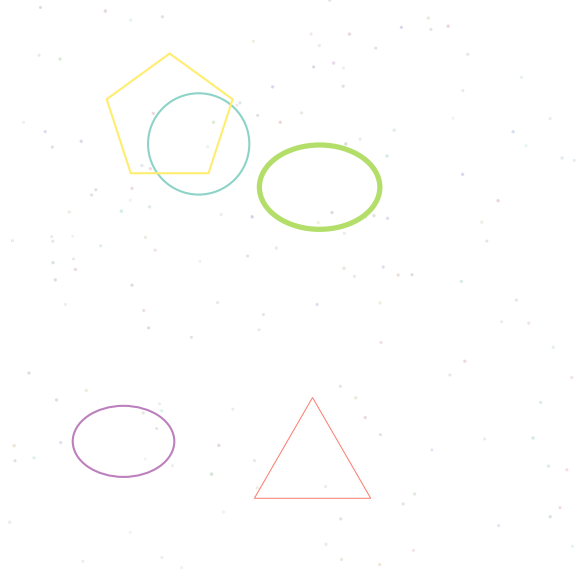[{"shape": "circle", "thickness": 1, "radius": 0.44, "center": [0.344, 0.75]}, {"shape": "triangle", "thickness": 0.5, "radius": 0.58, "center": [0.541, 0.194]}, {"shape": "oval", "thickness": 2.5, "radius": 0.52, "center": [0.553, 0.675]}, {"shape": "oval", "thickness": 1, "radius": 0.44, "center": [0.214, 0.235]}, {"shape": "pentagon", "thickness": 1, "radius": 0.57, "center": [0.294, 0.792]}]